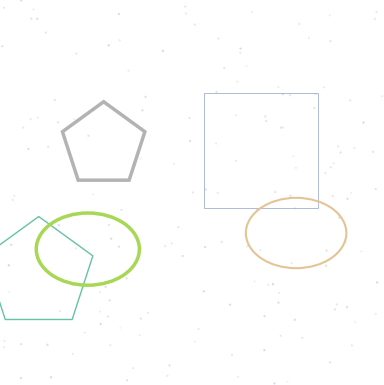[{"shape": "pentagon", "thickness": 1, "radius": 0.74, "center": [0.101, 0.29]}, {"shape": "square", "thickness": 0.5, "radius": 0.75, "center": [0.678, 0.609]}, {"shape": "oval", "thickness": 2.5, "radius": 0.67, "center": [0.228, 0.353]}, {"shape": "oval", "thickness": 1.5, "radius": 0.65, "center": [0.769, 0.395]}, {"shape": "pentagon", "thickness": 2.5, "radius": 0.56, "center": [0.269, 0.623]}]